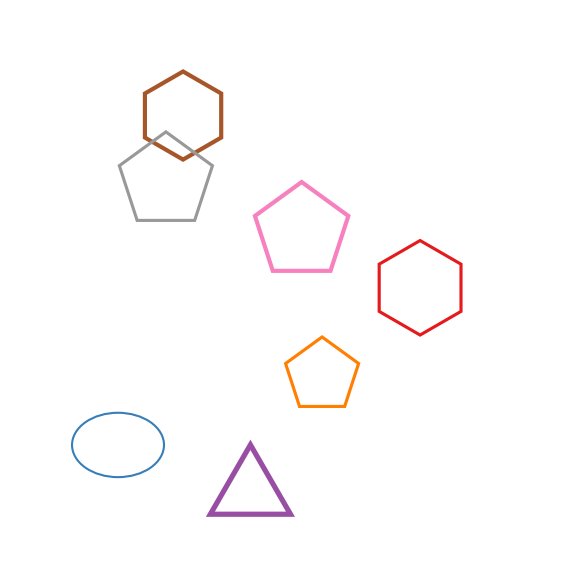[{"shape": "hexagon", "thickness": 1.5, "radius": 0.41, "center": [0.727, 0.501]}, {"shape": "oval", "thickness": 1, "radius": 0.4, "center": [0.204, 0.229]}, {"shape": "triangle", "thickness": 2.5, "radius": 0.4, "center": [0.434, 0.149]}, {"shape": "pentagon", "thickness": 1.5, "radius": 0.33, "center": [0.558, 0.349]}, {"shape": "hexagon", "thickness": 2, "radius": 0.38, "center": [0.317, 0.799]}, {"shape": "pentagon", "thickness": 2, "radius": 0.43, "center": [0.522, 0.599]}, {"shape": "pentagon", "thickness": 1.5, "radius": 0.42, "center": [0.287, 0.686]}]